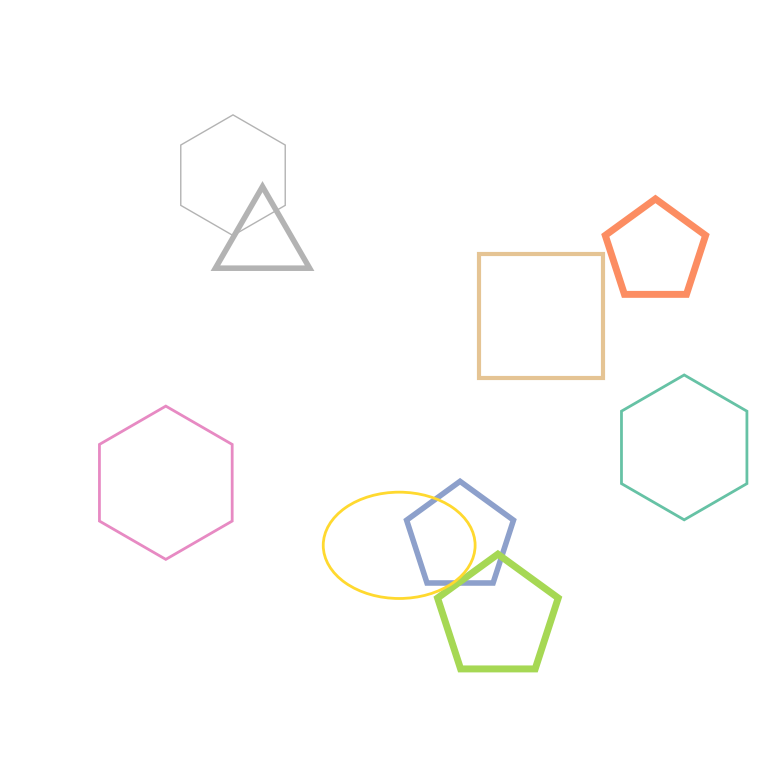[{"shape": "hexagon", "thickness": 1, "radius": 0.47, "center": [0.889, 0.419]}, {"shape": "pentagon", "thickness": 2.5, "radius": 0.34, "center": [0.851, 0.673]}, {"shape": "pentagon", "thickness": 2, "radius": 0.36, "center": [0.597, 0.302]}, {"shape": "hexagon", "thickness": 1, "radius": 0.5, "center": [0.215, 0.373]}, {"shape": "pentagon", "thickness": 2.5, "radius": 0.41, "center": [0.647, 0.198]}, {"shape": "oval", "thickness": 1, "radius": 0.49, "center": [0.518, 0.292]}, {"shape": "square", "thickness": 1.5, "radius": 0.4, "center": [0.703, 0.589]}, {"shape": "hexagon", "thickness": 0.5, "radius": 0.39, "center": [0.303, 0.772]}, {"shape": "triangle", "thickness": 2, "radius": 0.35, "center": [0.341, 0.687]}]